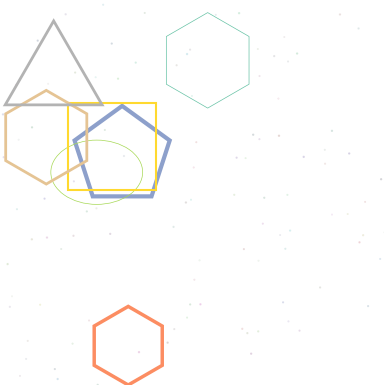[{"shape": "hexagon", "thickness": 0.5, "radius": 0.62, "center": [0.539, 0.843]}, {"shape": "hexagon", "thickness": 2.5, "radius": 0.51, "center": [0.333, 0.102]}, {"shape": "pentagon", "thickness": 3, "radius": 0.65, "center": [0.317, 0.595]}, {"shape": "oval", "thickness": 0.5, "radius": 0.6, "center": [0.251, 0.553]}, {"shape": "square", "thickness": 1.5, "radius": 0.57, "center": [0.291, 0.619]}, {"shape": "hexagon", "thickness": 2, "radius": 0.61, "center": [0.12, 0.644]}, {"shape": "triangle", "thickness": 2, "radius": 0.73, "center": [0.139, 0.8]}]